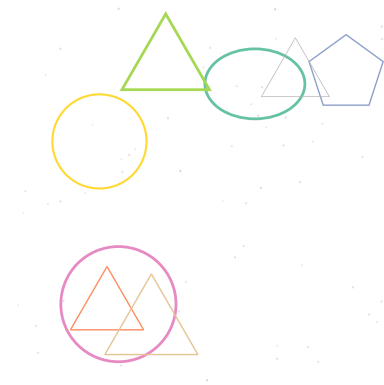[{"shape": "oval", "thickness": 2, "radius": 0.65, "center": [0.662, 0.782]}, {"shape": "triangle", "thickness": 1, "radius": 0.55, "center": [0.278, 0.198]}, {"shape": "pentagon", "thickness": 1, "radius": 0.51, "center": [0.899, 0.809]}, {"shape": "circle", "thickness": 2, "radius": 0.75, "center": [0.308, 0.21]}, {"shape": "triangle", "thickness": 2, "radius": 0.66, "center": [0.43, 0.833]}, {"shape": "circle", "thickness": 1.5, "radius": 0.61, "center": [0.258, 0.633]}, {"shape": "triangle", "thickness": 1, "radius": 0.7, "center": [0.393, 0.149]}, {"shape": "triangle", "thickness": 0.5, "radius": 0.51, "center": [0.767, 0.8]}]